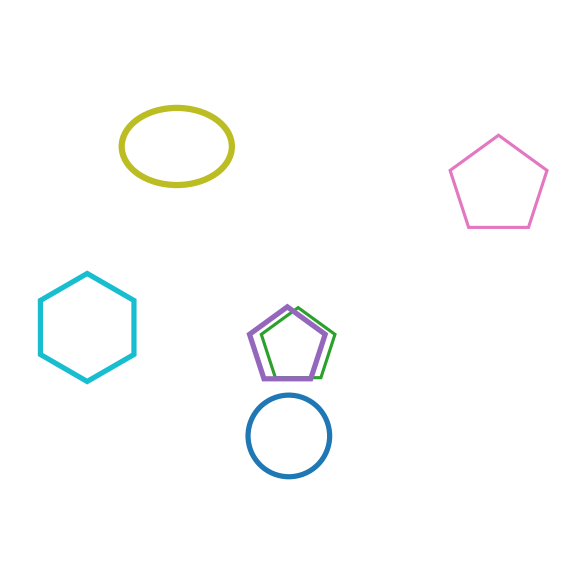[{"shape": "circle", "thickness": 2.5, "radius": 0.35, "center": [0.5, 0.244]}, {"shape": "pentagon", "thickness": 1.5, "radius": 0.34, "center": [0.516, 0.399]}, {"shape": "pentagon", "thickness": 2.5, "radius": 0.34, "center": [0.498, 0.399]}, {"shape": "pentagon", "thickness": 1.5, "radius": 0.44, "center": [0.863, 0.677]}, {"shape": "oval", "thickness": 3, "radius": 0.48, "center": [0.306, 0.746]}, {"shape": "hexagon", "thickness": 2.5, "radius": 0.47, "center": [0.151, 0.432]}]